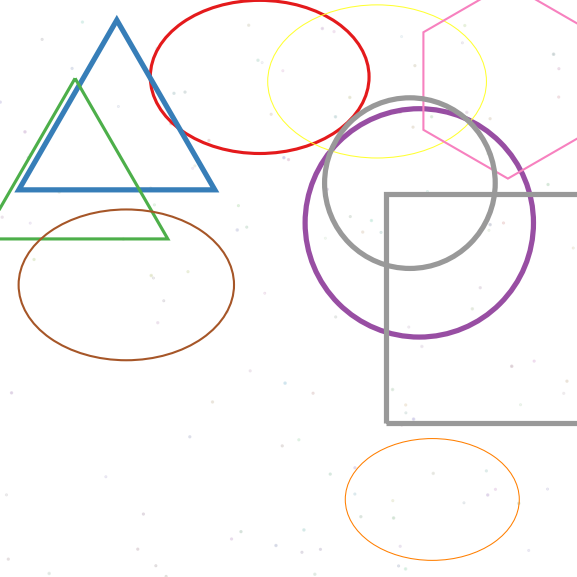[{"shape": "oval", "thickness": 1.5, "radius": 0.95, "center": [0.45, 0.866]}, {"shape": "triangle", "thickness": 2.5, "radius": 0.98, "center": [0.202, 0.768]}, {"shape": "triangle", "thickness": 1.5, "radius": 0.93, "center": [0.13, 0.678]}, {"shape": "circle", "thickness": 2.5, "radius": 0.99, "center": [0.726, 0.613]}, {"shape": "oval", "thickness": 0.5, "radius": 0.75, "center": [0.749, 0.134]}, {"shape": "oval", "thickness": 0.5, "radius": 0.95, "center": [0.653, 0.858]}, {"shape": "oval", "thickness": 1, "radius": 0.93, "center": [0.219, 0.506]}, {"shape": "hexagon", "thickness": 1, "radius": 0.84, "center": [0.879, 0.859]}, {"shape": "circle", "thickness": 2.5, "radius": 0.74, "center": [0.71, 0.682]}, {"shape": "square", "thickness": 2.5, "radius": 0.99, "center": [0.867, 0.465]}]